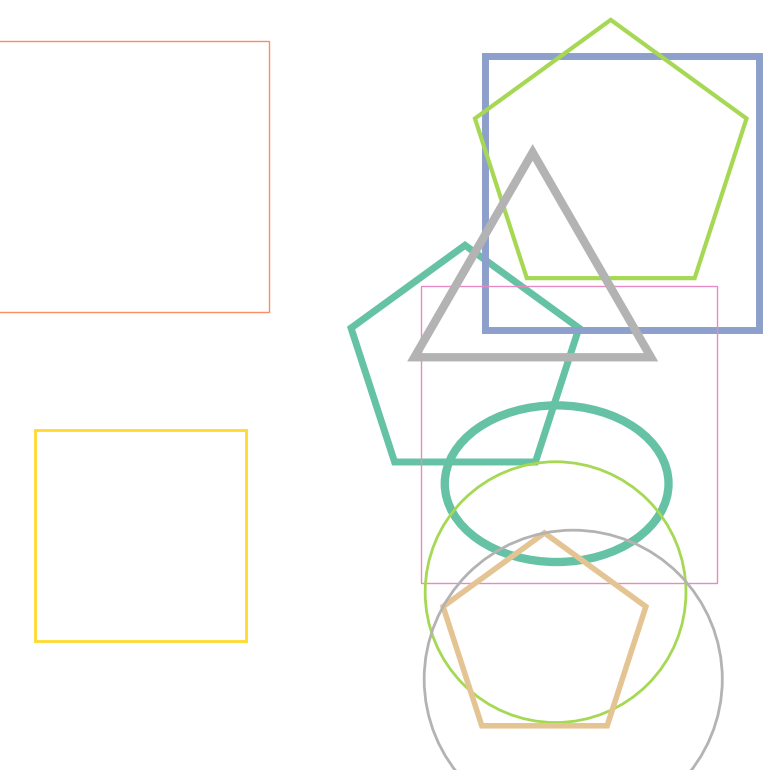[{"shape": "oval", "thickness": 3, "radius": 0.73, "center": [0.723, 0.372]}, {"shape": "pentagon", "thickness": 2.5, "radius": 0.78, "center": [0.604, 0.526]}, {"shape": "square", "thickness": 0.5, "radius": 0.88, "center": [0.173, 0.771]}, {"shape": "square", "thickness": 2.5, "radius": 0.89, "center": [0.807, 0.749]}, {"shape": "square", "thickness": 0.5, "radius": 0.96, "center": [0.739, 0.435]}, {"shape": "pentagon", "thickness": 1.5, "radius": 0.93, "center": [0.793, 0.789]}, {"shape": "circle", "thickness": 1, "radius": 0.85, "center": [0.722, 0.231]}, {"shape": "square", "thickness": 1, "radius": 0.69, "center": [0.182, 0.304]}, {"shape": "pentagon", "thickness": 2, "radius": 0.69, "center": [0.707, 0.169]}, {"shape": "circle", "thickness": 1, "radius": 0.97, "center": [0.744, 0.118]}, {"shape": "triangle", "thickness": 3, "radius": 0.89, "center": [0.692, 0.625]}]